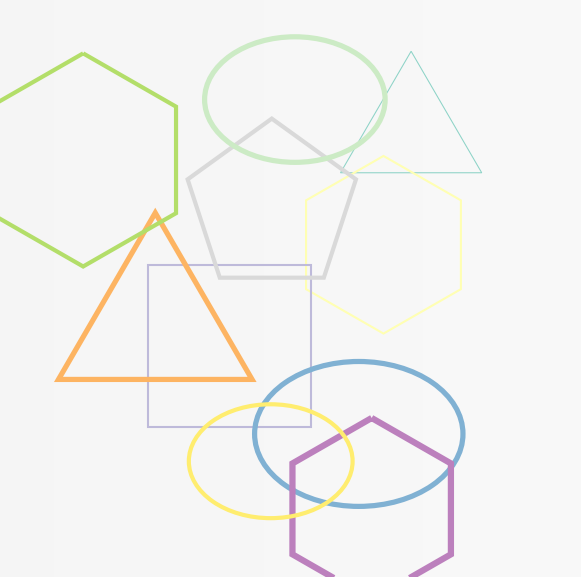[{"shape": "triangle", "thickness": 0.5, "radius": 0.7, "center": [0.707, 0.77]}, {"shape": "hexagon", "thickness": 1, "radius": 0.77, "center": [0.66, 0.575]}, {"shape": "square", "thickness": 1, "radius": 0.7, "center": [0.395, 0.4]}, {"shape": "oval", "thickness": 2.5, "radius": 0.9, "center": [0.617, 0.248]}, {"shape": "triangle", "thickness": 2.5, "radius": 0.96, "center": [0.267, 0.438]}, {"shape": "hexagon", "thickness": 2, "radius": 0.92, "center": [0.143, 0.722]}, {"shape": "pentagon", "thickness": 2, "radius": 0.76, "center": [0.468, 0.641]}, {"shape": "hexagon", "thickness": 3, "radius": 0.79, "center": [0.639, 0.118]}, {"shape": "oval", "thickness": 2.5, "radius": 0.78, "center": [0.507, 0.827]}, {"shape": "oval", "thickness": 2, "radius": 0.7, "center": [0.466, 0.2]}]